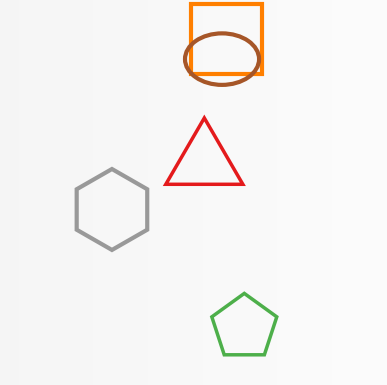[{"shape": "triangle", "thickness": 2.5, "radius": 0.57, "center": [0.527, 0.579]}, {"shape": "pentagon", "thickness": 2.5, "radius": 0.44, "center": [0.63, 0.15]}, {"shape": "square", "thickness": 3, "radius": 0.46, "center": [0.583, 0.898]}, {"shape": "oval", "thickness": 3, "radius": 0.48, "center": [0.573, 0.846]}, {"shape": "hexagon", "thickness": 3, "radius": 0.53, "center": [0.289, 0.456]}]